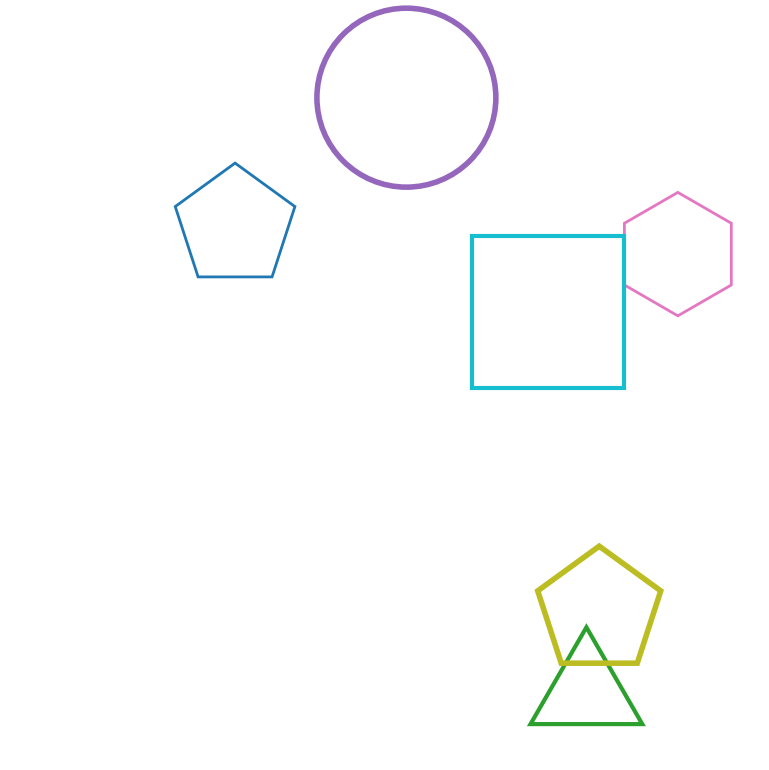[{"shape": "pentagon", "thickness": 1, "radius": 0.41, "center": [0.305, 0.706]}, {"shape": "triangle", "thickness": 1.5, "radius": 0.42, "center": [0.762, 0.102]}, {"shape": "circle", "thickness": 2, "radius": 0.58, "center": [0.528, 0.873]}, {"shape": "hexagon", "thickness": 1, "radius": 0.4, "center": [0.88, 0.67]}, {"shape": "pentagon", "thickness": 2, "radius": 0.42, "center": [0.778, 0.207]}, {"shape": "square", "thickness": 1.5, "radius": 0.49, "center": [0.712, 0.595]}]